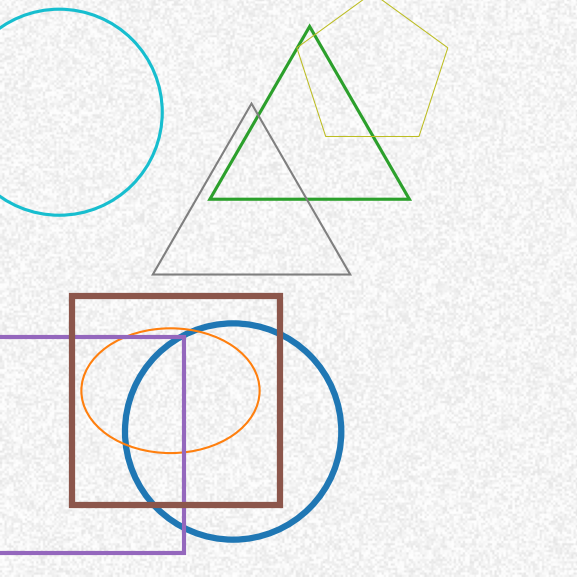[{"shape": "circle", "thickness": 3, "radius": 0.94, "center": [0.404, 0.252]}, {"shape": "oval", "thickness": 1, "radius": 0.77, "center": [0.295, 0.323]}, {"shape": "triangle", "thickness": 1.5, "radius": 1.0, "center": [0.536, 0.754]}, {"shape": "square", "thickness": 2, "radius": 0.94, "center": [0.132, 0.229]}, {"shape": "square", "thickness": 3, "radius": 0.9, "center": [0.305, 0.306]}, {"shape": "triangle", "thickness": 1, "radius": 0.99, "center": [0.436, 0.622]}, {"shape": "pentagon", "thickness": 0.5, "radius": 0.69, "center": [0.645, 0.874]}, {"shape": "circle", "thickness": 1.5, "radius": 0.89, "center": [0.103, 0.805]}]